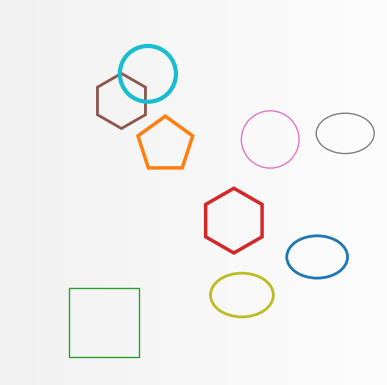[{"shape": "oval", "thickness": 2, "radius": 0.39, "center": [0.818, 0.333]}, {"shape": "pentagon", "thickness": 2.5, "radius": 0.37, "center": [0.427, 0.624]}, {"shape": "square", "thickness": 1, "radius": 0.45, "center": [0.269, 0.162]}, {"shape": "hexagon", "thickness": 2.5, "radius": 0.42, "center": [0.604, 0.427]}, {"shape": "hexagon", "thickness": 2, "radius": 0.36, "center": [0.313, 0.738]}, {"shape": "circle", "thickness": 1, "radius": 0.37, "center": [0.697, 0.638]}, {"shape": "oval", "thickness": 1, "radius": 0.37, "center": [0.891, 0.654]}, {"shape": "oval", "thickness": 2, "radius": 0.41, "center": [0.624, 0.234]}, {"shape": "circle", "thickness": 3, "radius": 0.36, "center": [0.382, 0.808]}]